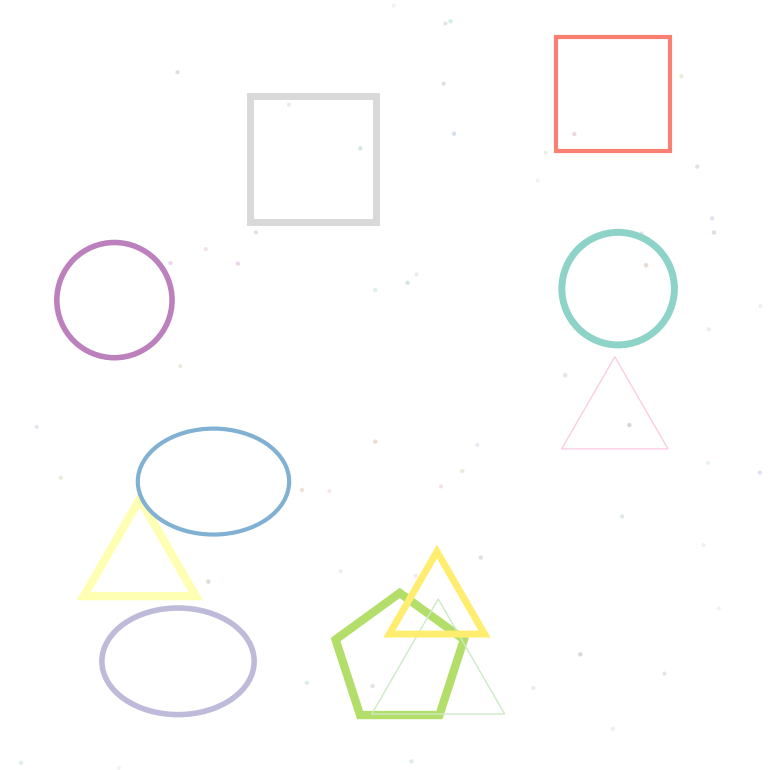[{"shape": "circle", "thickness": 2.5, "radius": 0.37, "center": [0.803, 0.625]}, {"shape": "triangle", "thickness": 3, "radius": 0.42, "center": [0.182, 0.268]}, {"shape": "oval", "thickness": 2, "radius": 0.49, "center": [0.231, 0.141]}, {"shape": "square", "thickness": 1.5, "radius": 0.37, "center": [0.796, 0.877]}, {"shape": "oval", "thickness": 1.5, "radius": 0.49, "center": [0.277, 0.375]}, {"shape": "pentagon", "thickness": 3, "radius": 0.44, "center": [0.519, 0.142]}, {"shape": "triangle", "thickness": 0.5, "radius": 0.4, "center": [0.798, 0.457]}, {"shape": "square", "thickness": 2.5, "radius": 0.41, "center": [0.406, 0.794]}, {"shape": "circle", "thickness": 2, "radius": 0.37, "center": [0.149, 0.61]}, {"shape": "triangle", "thickness": 0.5, "radius": 0.5, "center": [0.569, 0.122]}, {"shape": "triangle", "thickness": 2.5, "radius": 0.36, "center": [0.567, 0.212]}]